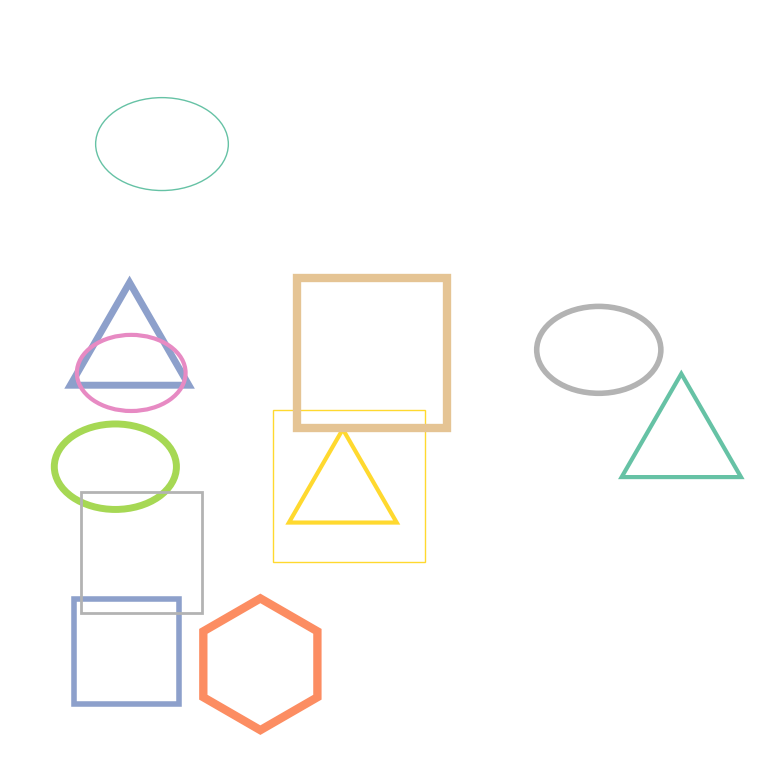[{"shape": "triangle", "thickness": 1.5, "radius": 0.45, "center": [0.885, 0.425]}, {"shape": "oval", "thickness": 0.5, "radius": 0.43, "center": [0.21, 0.813]}, {"shape": "hexagon", "thickness": 3, "radius": 0.43, "center": [0.338, 0.137]}, {"shape": "triangle", "thickness": 2.5, "radius": 0.44, "center": [0.168, 0.544]}, {"shape": "square", "thickness": 2, "radius": 0.34, "center": [0.164, 0.154]}, {"shape": "oval", "thickness": 1.5, "radius": 0.35, "center": [0.17, 0.516]}, {"shape": "oval", "thickness": 2.5, "radius": 0.4, "center": [0.15, 0.394]}, {"shape": "triangle", "thickness": 1.5, "radius": 0.4, "center": [0.445, 0.362]}, {"shape": "square", "thickness": 0.5, "radius": 0.49, "center": [0.453, 0.369]}, {"shape": "square", "thickness": 3, "radius": 0.49, "center": [0.483, 0.542]}, {"shape": "oval", "thickness": 2, "radius": 0.4, "center": [0.778, 0.546]}, {"shape": "square", "thickness": 1, "radius": 0.39, "center": [0.184, 0.282]}]